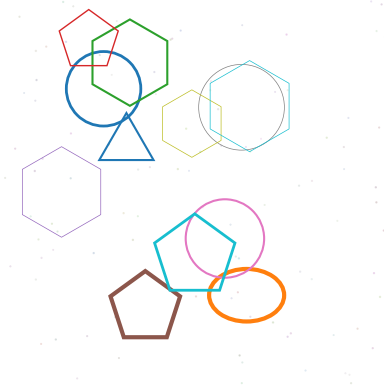[{"shape": "circle", "thickness": 2, "radius": 0.48, "center": [0.269, 0.769]}, {"shape": "triangle", "thickness": 1.5, "radius": 0.41, "center": [0.328, 0.625]}, {"shape": "oval", "thickness": 3, "radius": 0.49, "center": [0.641, 0.233]}, {"shape": "hexagon", "thickness": 1.5, "radius": 0.56, "center": [0.337, 0.837]}, {"shape": "pentagon", "thickness": 1, "radius": 0.4, "center": [0.231, 0.895]}, {"shape": "hexagon", "thickness": 0.5, "radius": 0.59, "center": [0.16, 0.501]}, {"shape": "pentagon", "thickness": 3, "radius": 0.47, "center": [0.377, 0.201]}, {"shape": "circle", "thickness": 1.5, "radius": 0.51, "center": [0.584, 0.381]}, {"shape": "circle", "thickness": 0.5, "radius": 0.56, "center": [0.627, 0.721]}, {"shape": "hexagon", "thickness": 0.5, "radius": 0.44, "center": [0.498, 0.679]}, {"shape": "pentagon", "thickness": 2, "radius": 0.55, "center": [0.506, 0.335]}, {"shape": "hexagon", "thickness": 0.5, "radius": 0.59, "center": [0.648, 0.724]}]